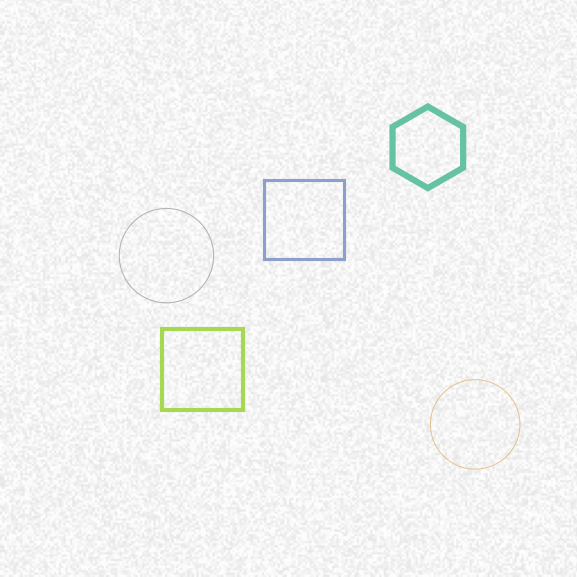[{"shape": "hexagon", "thickness": 3, "radius": 0.35, "center": [0.741, 0.744]}, {"shape": "square", "thickness": 1.5, "radius": 0.35, "center": [0.527, 0.619]}, {"shape": "square", "thickness": 2, "radius": 0.35, "center": [0.351, 0.359]}, {"shape": "circle", "thickness": 0.5, "radius": 0.39, "center": [0.823, 0.264]}, {"shape": "circle", "thickness": 0.5, "radius": 0.41, "center": [0.288, 0.556]}]